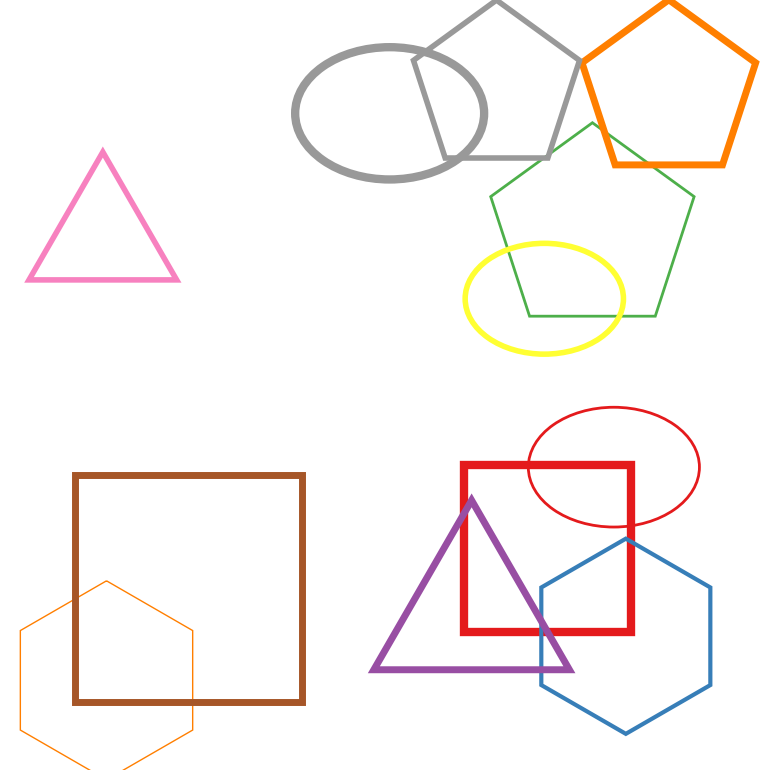[{"shape": "square", "thickness": 3, "radius": 0.54, "center": [0.711, 0.287]}, {"shape": "oval", "thickness": 1, "radius": 0.56, "center": [0.797, 0.393]}, {"shape": "hexagon", "thickness": 1.5, "radius": 0.63, "center": [0.813, 0.174]}, {"shape": "pentagon", "thickness": 1, "radius": 0.69, "center": [0.769, 0.702]}, {"shape": "triangle", "thickness": 2.5, "radius": 0.73, "center": [0.612, 0.204]}, {"shape": "pentagon", "thickness": 2.5, "radius": 0.59, "center": [0.869, 0.882]}, {"shape": "hexagon", "thickness": 0.5, "radius": 0.65, "center": [0.138, 0.116]}, {"shape": "oval", "thickness": 2, "radius": 0.51, "center": [0.707, 0.612]}, {"shape": "square", "thickness": 2.5, "radius": 0.74, "center": [0.245, 0.235]}, {"shape": "triangle", "thickness": 2, "radius": 0.55, "center": [0.134, 0.692]}, {"shape": "pentagon", "thickness": 2, "radius": 0.57, "center": [0.645, 0.887]}, {"shape": "oval", "thickness": 3, "radius": 0.61, "center": [0.506, 0.853]}]